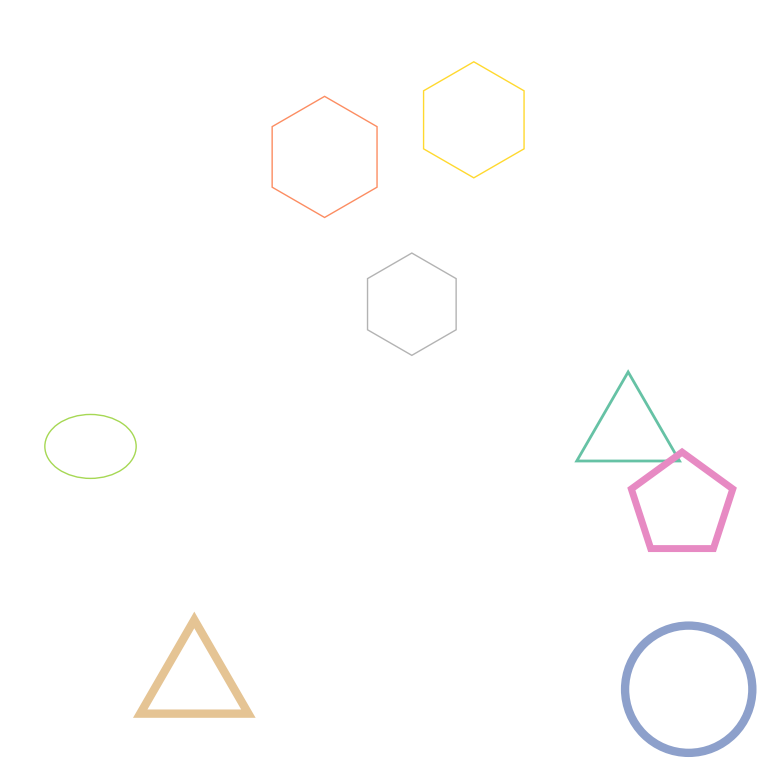[{"shape": "triangle", "thickness": 1, "radius": 0.39, "center": [0.816, 0.44]}, {"shape": "hexagon", "thickness": 0.5, "radius": 0.39, "center": [0.422, 0.796]}, {"shape": "circle", "thickness": 3, "radius": 0.41, "center": [0.894, 0.105]}, {"shape": "pentagon", "thickness": 2.5, "radius": 0.35, "center": [0.886, 0.344]}, {"shape": "oval", "thickness": 0.5, "radius": 0.3, "center": [0.118, 0.42]}, {"shape": "hexagon", "thickness": 0.5, "radius": 0.38, "center": [0.615, 0.844]}, {"shape": "triangle", "thickness": 3, "radius": 0.41, "center": [0.252, 0.114]}, {"shape": "hexagon", "thickness": 0.5, "radius": 0.33, "center": [0.535, 0.605]}]